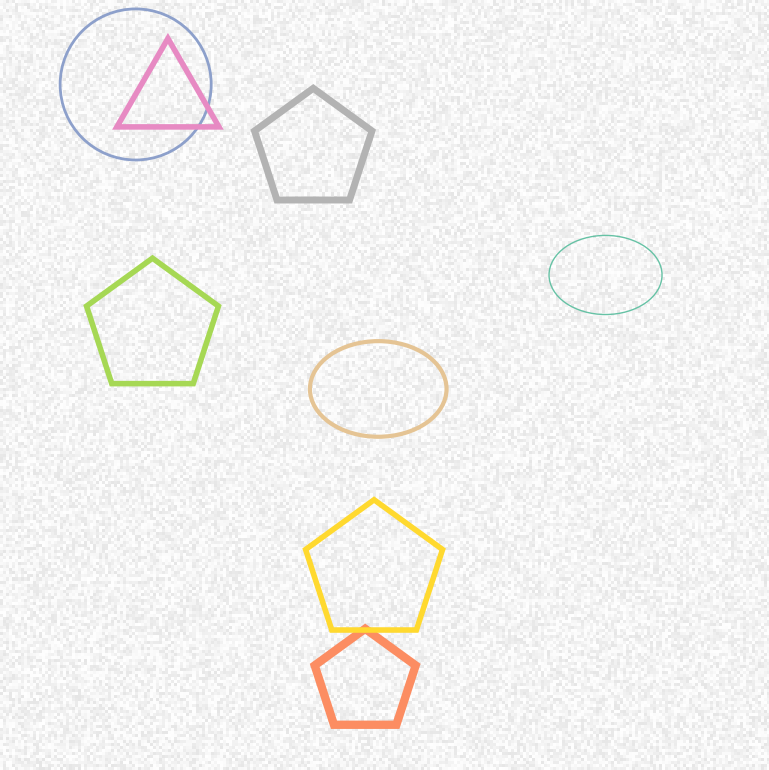[{"shape": "oval", "thickness": 0.5, "radius": 0.37, "center": [0.786, 0.643]}, {"shape": "pentagon", "thickness": 3, "radius": 0.34, "center": [0.474, 0.115]}, {"shape": "circle", "thickness": 1, "radius": 0.49, "center": [0.176, 0.89]}, {"shape": "triangle", "thickness": 2, "radius": 0.38, "center": [0.218, 0.873]}, {"shape": "pentagon", "thickness": 2, "radius": 0.45, "center": [0.198, 0.575]}, {"shape": "pentagon", "thickness": 2, "radius": 0.47, "center": [0.486, 0.257]}, {"shape": "oval", "thickness": 1.5, "radius": 0.44, "center": [0.491, 0.495]}, {"shape": "pentagon", "thickness": 2.5, "radius": 0.4, "center": [0.407, 0.805]}]